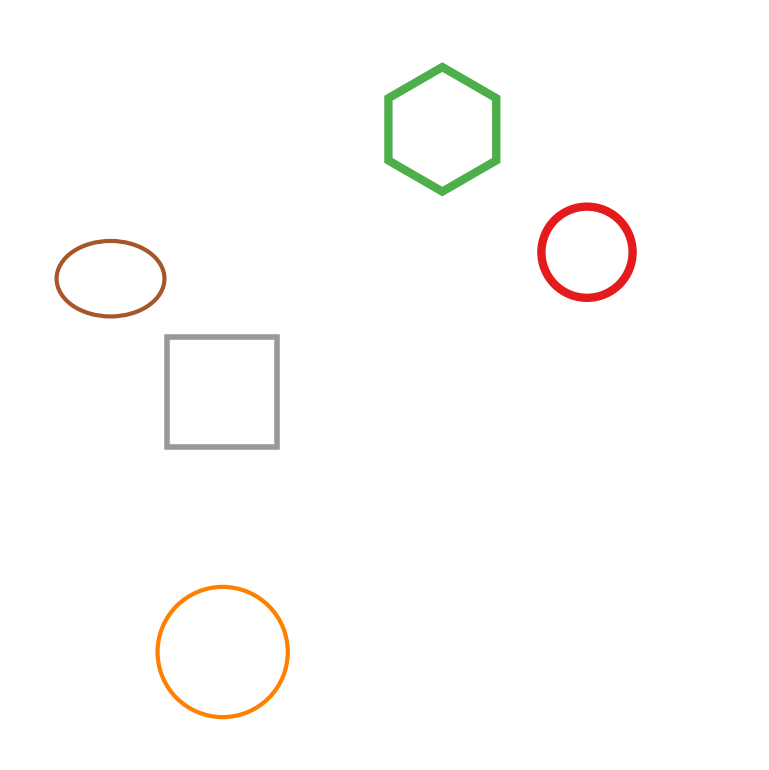[{"shape": "circle", "thickness": 3, "radius": 0.3, "center": [0.762, 0.672]}, {"shape": "hexagon", "thickness": 3, "radius": 0.4, "center": [0.574, 0.832]}, {"shape": "circle", "thickness": 1.5, "radius": 0.42, "center": [0.289, 0.153]}, {"shape": "oval", "thickness": 1.5, "radius": 0.35, "center": [0.144, 0.638]}, {"shape": "square", "thickness": 2, "radius": 0.36, "center": [0.289, 0.491]}]